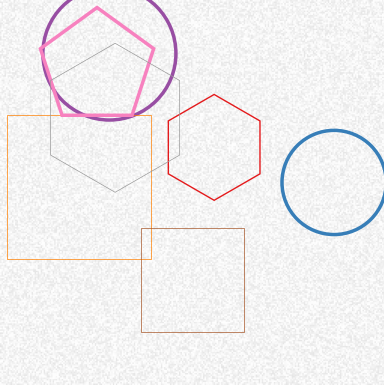[{"shape": "hexagon", "thickness": 1, "radius": 0.69, "center": [0.556, 0.617]}, {"shape": "circle", "thickness": 2.5, "radius": 0.68, "center": [0.868, 0.526]}, {"shape": "circle", "thickness": 2.5, "radius": 0.86, "center": [0.284, 0.861]}, {"shape": "square", "thickness": 0.5, "radius": 0.94, "center": [0.205, 0.514]}, {"shape": "square", "thickness": 0.5, "radius": 0.67, "center": [0.5, 0.273]}, {"shape": "pentagon", "thickness": 2.5, "radius": 0.77, "center": [0.252, 0.826]}, {"shape": "hexagon", "thickness": 0.5, "radius": 0.97, "center": [0.299, 0.694]}]